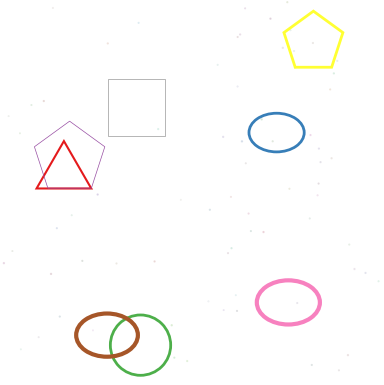[{"shape": "triangle", "thickness": 1.5, "radius": 0.41, "center": [0.166, 0.551]}, {"shape": "oval", "thickness": 2, "radius": 0.36, "center": [0.718, 0.656]}, {"shape": "circle", "thickness": 2, "radius": 0.39, "center": [0.365, 0.104]}, {"shape": "pentagon", "thickness": 0.5, "radius": 0.48, "center": [0.181, 0.589]}, {"shape": "pentagon", "thickness": 2, "radius": 0.4, "center": [0.814, 0.89]}, {"shape": "oval", "thickness": 3, "radius": 0.4, "center": [0.278, 0.13]}, {"shape": "oval", "thickness": 3, "radius": 0.41, "center": [0.749, 0.215]}, {"shape": "square", "thickness": 0.5, "radius": 0.37, "center": [0.356, 0.72]}]